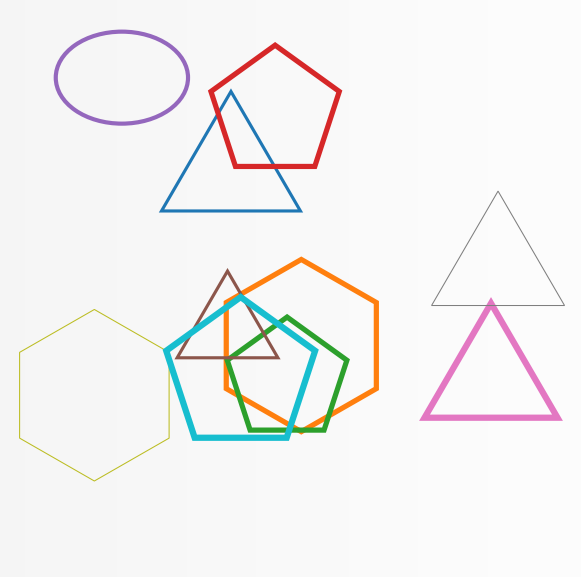[{"shape": "triangle", "thickness": 1.5, "radius": 0.69, "center": [0.397, 0.703]}, {"shape": "hexagon", "thickness": 2.5, "radius": 0.75, "center": [0.518, 0.401]}, {"shape": "pentagon", "thickness": 2.5, "radius": 0.54, "center": [0.494, 0.342]}, {"shape": "pentagon", "thickness": 2.5, "radius": 0.58, "center": [0.473, 0.805]}, {"shape": "oval", "thickness": 2, "radius": 0.57, "center": [0.21, 0.865]}, {"shape": "triangle", "thickness": 1.5, "radius": 0.5, "center": [0.391, 0.43]}, {"shape": "triangle", "thickness": 3, "radius": 0.66, "center": [0.845, 0.342]}, {"shape": "triangle", "thickness": 0.5, "radius": 0.66, "center": [0.857, 0.536]}, {"shape": "hexagon", "thickness": 0.5, "radius": 0.74, "center": [0.162, 0.315]}, {"shape": "pentagon", "thickness": 3, "radius": 0.67, "center": [0.414, 0.35]}]